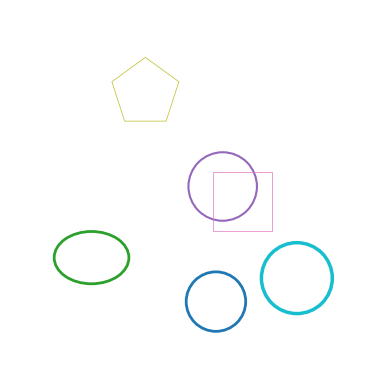[{"shape": "circle", "thickness": 2, "radius": 0.39, "center": [0.561, 0.217]}, {"shape": "oval", "thickness": 2, "radius": 0.49, "center": [0.238, 0.331]}, {"shape": "circle", "thickness": 1.5, "radius": 0.44, "center": [0.578, 0.516]}, {"shape": "square", "thickness": 0.5, "radius": 0.38, "center": [0.629, 0.476]}, {"shape": "pentagon", "thickness": 0.5, "radius": 0.46, "center": [0.378, 0.759]}, {"shape": "circle", "thickness": 2.5, "radius": 0.46, "center": [0.771, 0.278]}]